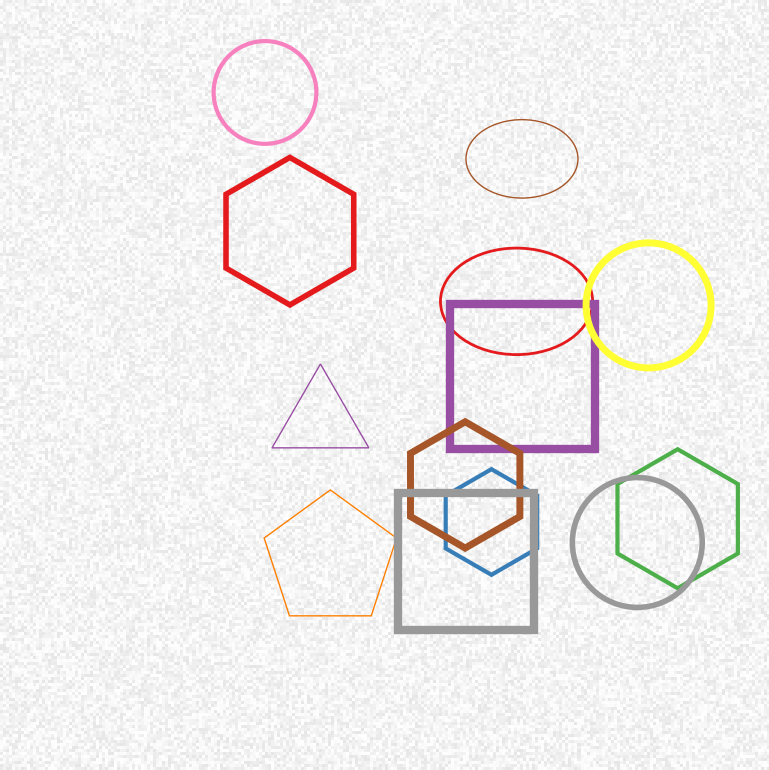[{"shape": "oval", "thickness": 1, "radius": 0.49, "center": [0.671, 0.609]}, {"shape": "hexagon", "thickness": 2, "radius": 0.48, "center": [0.376, 0.7]}, {"shape": "hexagon", "thickness": 1.5, "radius": 0.34, "center": [0.638, 0.322]}, {"shape": "hexagon", "thickness": 1.5, "radius": 0.45, "center": [0.88, 0.326]}, {"shape": "triangle", "thickness": 0.5, "radius": 0.36, "center": [0.416, 0.455]}, {"shape": "square", "thickness": 3, "radius": 0.47, "center": [0.679, 0.511]}, {"shape": "pentagon", "thickness": 0.5, "radius": 0.45, "center": [0.429, 0.273]}, {"shape": "circle", "thickness": 2.5, "radius": 0.41, "center": [0.842, 0.603]}, {"shape": "oval", "thickness": 0.5, "radius": 0.36, "center": [0.678, 0.794]}, {"shape": "hexagon", "thickness": 2.5, "radius": 0.41, "center": [0.604, 0.37]}, {"shape": "circle", "thickness": 1.5, "radius": 0.33, "center": [0.344, 0.88]}, {"shape": "circle", "thickness": 2, "radius": 0.42, "center": [0.828, 0.295]}, {"shape": "square", "thickness": 3, "radius": 0.44, "center": [0.605, 0.271]}]